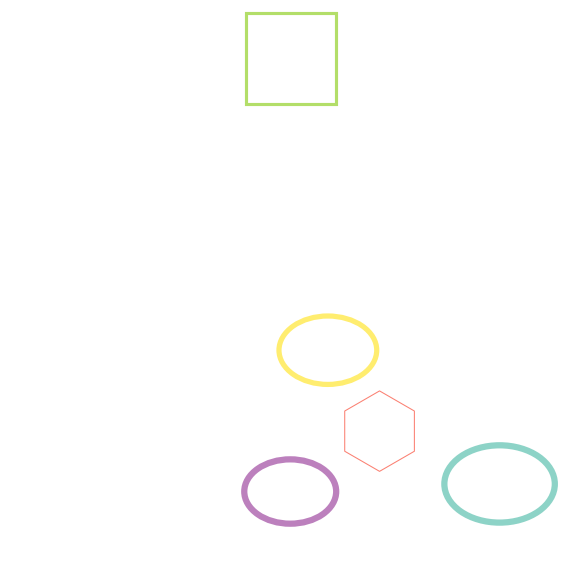[{"shape": "oval", "thickness": 3, "radius": 0.48, "center": [0.865, 0.161]}, {"shape": "hexagon", "thickness": 0.5, "radius": 0.35, "center": [0.657, 0.253]}, {"shape": "square", "thickness": 1.5, "radius": 0.39, "center": [0.504, 0.898]}, {"shape": "oval", "thickness": 3, "radius": 0.4, "center": [0.503, 0.148]}, {"shape": "oval", "thickness": 2.5, "radius": 0.42, "center": [0.568, 0.393]}]